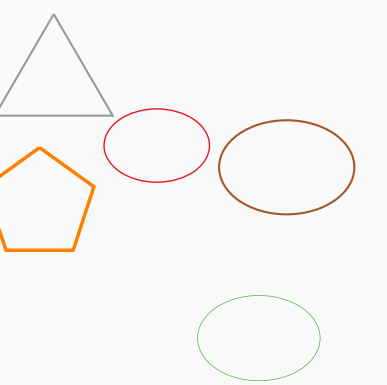[{"shape": "oval", "thickness": 1, "radius": 0.68, "center": [0.405, 0.622]}, {"shape": "oval", "thickness": 0.5, "radius": 0.79, "center": [0.668, 0.122]}, {"shape": "pentagon", "thickness": 2.5, "radius": 0.74, "center": [0.102, 0.469]}, {"shape": "oval", "thickness": 1.5, "radius": 0.87, "center": [0.74, 0.565]}, {"shape": "triangle", "thickness": 1.5, "radius": 0.88, "center": [0.139, 0.788]}]